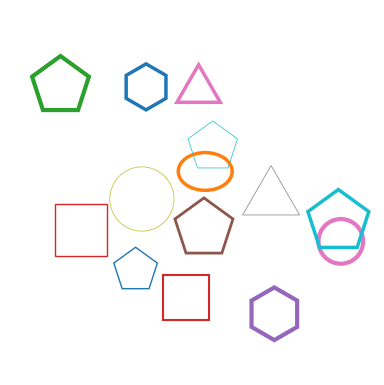[{"shape": "pentagon", "thickness": 1, "radius": 0.3, "center": [0.352, 0.298]}, {"shape": "hexagon", "thickness": 2.5, "radius": 0.3, "center": [0.379, 0.774]}, {"shape": "oval", "thickness": 2.5, "radius": 0.35, "center": [0.533, 0.555]}, {"shape": "pentagon", "thickness": 3, "radius": 0.39, "center": [0.157, 0.777]}, {"shape": "square", "thickness": 1, "radius": 0.34, "center": [0.21, 0.403]}, {"shape": "square", "thickness": 1.5, "radius": 0.29, "center": [0.483, 0.227]}, {"shape": "hexagon", "thickness": 3, "radius": 0.34, "center": [0.713, 0.185]}, {"shape": "pentagon", "thickness": 2, "radius": 0.4, "center": [0.53, 0.407]}, {"shape": "circle", "thickness": 3, "radius": 0.29, "center": [0.885, 0.373]}, {"shape": "triangle", "thickness": 2.5, "radius": 0.33, "center": [0.516, 0.767]}, {"shape": "triangle", "thickness": 0.5, "radius": 0.43, "center": [0.704, 0.484]}, {"shape": "circle", "thickness": 0.5, "radius": 0.42, "center": [0.369, 0.483]}, {"shape": "pentagon", "thickness": 0.5, "radius": 0.34, "center": [0.553, 0.618]}, {"shape": "pentagon", "thickness": 2.5, "radius": 0.42, "center": [0.879, 0.425]}]